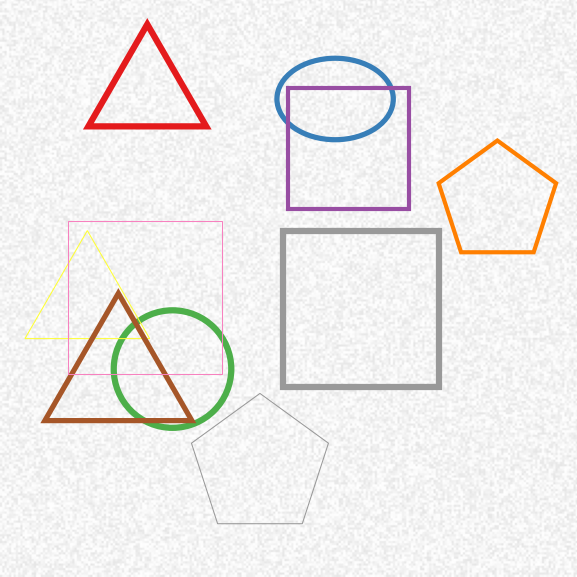[{"shape": "triangle", "thickness": 3, "radius": 0.59, "center": [0.255, 0.839]}, {"shape": "oval", "thickness": 2.5, "radius": 0.5, "center": [0.58, 0.828]}, {"shape": "circle", "thickness": 3, "radius": 0.51, "center": [0.299, 0.36]}, {"shape": "square", "thickness": 2, "radius": 0.52, "center": [0.604, 0.742]}, {"shape": "pentagon", "thickness": 2, "radius": 0.53, "center": [0.861, 0.649]}, {"shape": "triangle", "thickness": 0.5, "radius": 0.62, "center": [0.151, 0.475]}, {"shape": "triangle", "thickness": 2.5, "radius": 0.73, "center": [0.205, 0.344]}, {"shape": "square", "thickness": 0.5, "radius": 0.67, "center": [0.251, 0.484]}, {"shape": "square", "thickness": 3, "radius": 0.67, "center": [0.625, 0.464]}, {"shape": "pentagon", "thickness": 0.5, "radius": 0.62, "center": [0.45, 0.193]}]